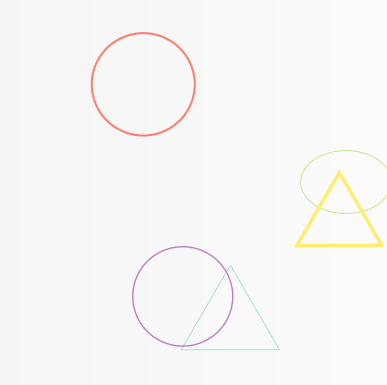[{"shape": "triangle", "thickness": 0.5, "radius": 0.73, "center": [0.595, 0.165]}, {"shape": "circle", "thickness": 1.5, "radius": 0.66, "center": [0.37, 0.781]}, {"shape": "oval", "thickness": 0.5, "radius": 0.58, "center": [0.893, 0.527]}, {"shape": "circle", "thickness": 1, "radius": 0.65, "center": [0.472, 0.23]}, {"shape": "triangle", "thickness": 2.5, "radius": 0.63, "center": [0.876, 0.426]}]